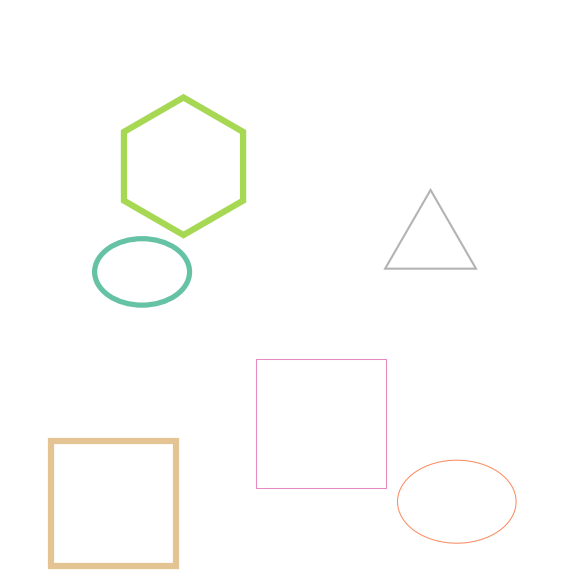[{"shape": "oval", "thickness": 2.5, "radius": 0.41, "center": [0.246, 0.528]}, {"shape": "oval", "thickness": 0.5, "radius": 0.51, "center": [0.791, 0.13]}, {"shape": "square", "thickness": 0.5, "radius": 0.56, "center": [0.556, 0.266]}, {"shape": "hexagon", "thickness": 3, "radius": 0.6, "center": [0.318, 0.711]}, {"shape": "square", "thickness": 3, "radius": 0.54, "center": [0.196, 0.127]}, {"shape": "triangle", "thickness": 1, "radius": 0.45, "center": [0.746, 0.579]}]